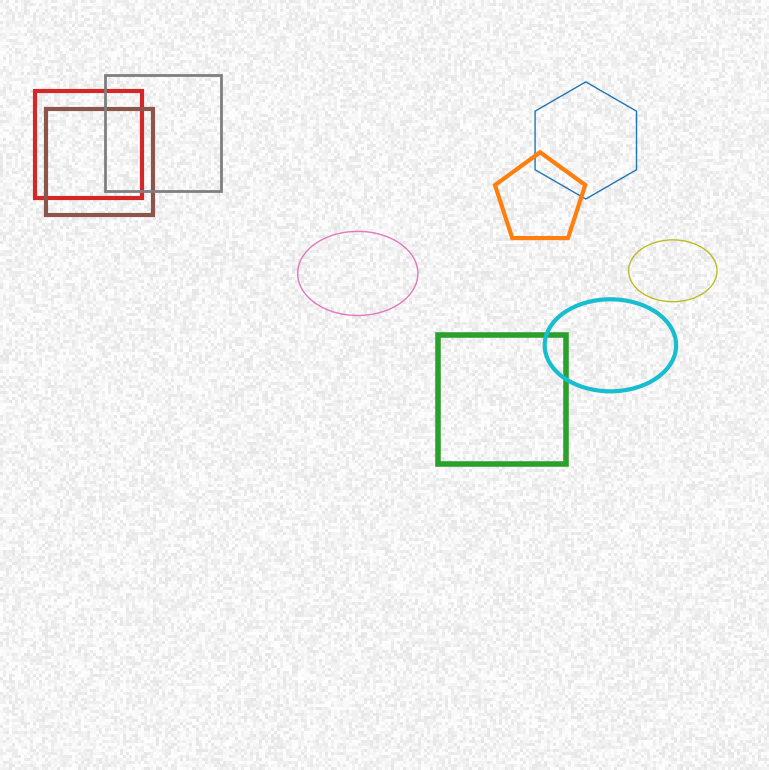[{"shape": "hexagon", "thickness": 0.5, "radius": 0.38, "center": [0.761, 0.818]}, {"shape": "pentagon", "thickness": 1.5, "radius": 0.31, "center": [0.701, 0.741]}, {"shape": "square", "thickness": 2, "radius": 0.42, "center": [0.652, 0.482]}, {"shape": "square", "thickness": 1.5, "radius": 0.35, "center": [0.115, 0.812]}, {"shape": "square", "thickness": 1.5, "radius": 0.35, "center": [0.129, 0.789]}, {"shape": "oval", "thickness": 0.5, "radius": 0.39, "center": [0.465, 0.645]}, {"shape": "square", "thickness": 1, "radius": 0.38, "center": [0.212, 0.827]}, {"shape": "oval", "thickness": 0.5, "radius": 0.29, "center": [0.874, 0.648]}, {"shape": "oval", "thickness": 1.5, "radius": 0.43, "center": [0.793, 0.552]}]